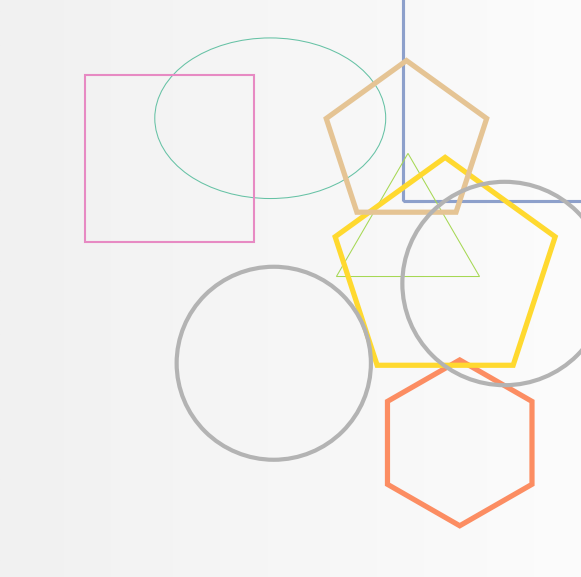[{"shape": "oval", "thickness": 0.5, "radius": 0.99, "center": [0.465, 0.794]}, {"shape": "hexagon", "thickness": 2.5, "radius": 0.72, "center": [0.791, 0.232]}, {"shape": "square", "thickness": 1.5, "radius": 0.88, "center": [0.87, 0.827]}, {"shape": "square", "thickness": 1, "radius": 0.73, "center": [0.291, 0.725]}, {"shape": "triangle", "thickness": 0.5, "radius": 0.71, "center": [0.702, 0.591]}, {"shape": "pentagon", "thickness": 2.5, "radius": 0.99, "center": [0.766, 0.528]}, {"shape": "pentagon", "thickness": 2.5, "radius": 0.73, "center": [0.699, 0.749]}, {"shape": "circle", "thickness": 2, "radius": 0.88, "center": [0.868, 0.508]}, {"shape": "circle", "thickness": 2, "radius": 0.84, "center": [0.471, 0.37]}]